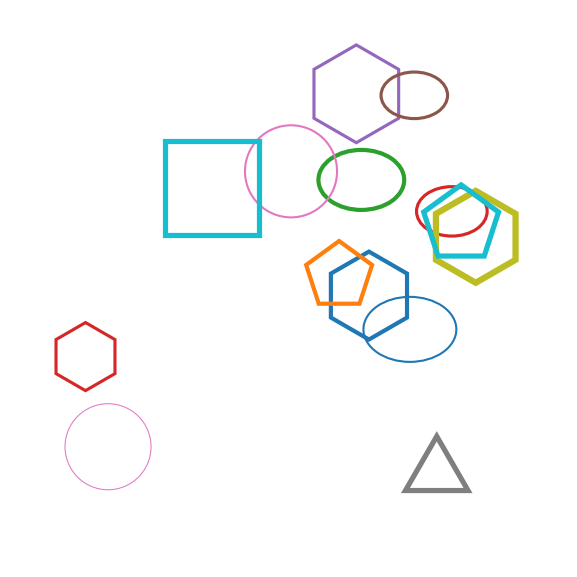[{"shape": "oval", "thickness": 1, "radius": 0.4, "center": [0.71, 0.429]}, {"shape": "hexagon", "thickness": 2, "radius": 0.38, "center": [0.639, 0.487]}, {"shape": "pentagon", "thickness": 2, "radius": 0.3, "center": [0.587, 0.522]}, {"shape": "oval", "thickness": 2, "radius": 0.37, "center": [0.626, 0.688]}, {"shape": "hexagon", "thickness": 1.5, "radius": 0.29, "center": [0.148, 0.382]}, {"shape": "oval", "thickness": 1.5, "radius": 0.31, "center": [0.782, 0.633]}, {"shape": "hexagon", "thickness": 1.5, "radius": 0.42, "center": [0.617, 0.837]}, {"shape": "oval", "thickness": 1.5, "radius": 0.29, "center": [0.717, 0.834]}, {"shape": "circle", "thickness": 1, "radius": 0.4, "center": [0.504, 0.702]}, {"shape": "circle", "thickness": 0.5, "radius": 0.37, "center": [0.187, 0.226]}, {"shape": "triangle", "thickness": 2.5, "radius": 0.31, "center": [0.756, 0.181]}, {"shape": "hexagon", "thickness": 3, "radius": 0.4, "center": [0.824, 0.589]}, {"shape": "square", "thickness": 2.5, "radius": 0.41, "center": [0.367, 0.674]}, {"shape": "pentagon", "thickness": 2.5, "radius": 0.34, "center": [0.798, 0.611]}]